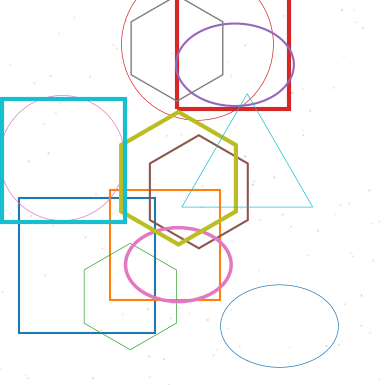[{"shape": "square", "thickness": 1.5, "radius": 0.88, "center": [0.227, 0.311]}, {"shape": "oval", "thickness": 0.5, "radius": 0.77, "center": [0.726, 0.153]}, {"shape": "square", "thickness": 1.5, "radius": 0.72, "center": [0.428, 0.363]}, {"shape": "hexagon", "thickness": 0.5, "radius": 0.69, "center": [0.338, 0.23]}, {"shape": "circle", "thickness": 0.5, "radius": 0.99, "center": [0.513, 0.885]}, {"shape": "square", "thickness": 3, "radius": 0.73, "center": [0.605, 0.863]}, {"shape": "oval", "thickness": 1.5, "radius": 0.77, "center": [0.61, 0.832]}, {"shape": "hexagon", "thickness": 1.5, "radius": 0.73, "center": [0.516, 0.502]}, {"shape": "oval", "thickness": 2.5, "radius": 0.69, "center": [0.463, 0.313]}, {"shape": "circle", "thickness": 0.5, "radius": 0.81, "center": [0.162, 0.589]}, {"shape": "hexagon", "thickness": 1, "radius": 0.69, "center": [0.46, 0.875]}, {"shape": "hexagon", "thickness": 3, "radius": 0.86, "center": [0.464, 0.537]}, {"shape": "triangle", "thickness": 0.5, "radius": 0.98, "center": [0.642, 0.56]}, {"shape": "square", "thickness": 3, "radius": 0.8, "center": [0.166, 0.584]}]